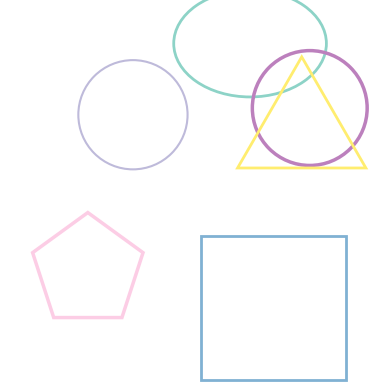[{"shape": "oval", "thickness": 2, "radius": 0.99, "center": [0.65, 0.887]}, {"shape": "circle", "thickness": 1.5, "radius": 0.71, "center": [0.345, 0.702]}, {"shape": "square", "thickness": 2, "radius": 0.94, "center": [0.71, 0.2]}, {"shape": "pentagon", "thickness": 2.5, "radius": 0.75, "center": [0.228, 0.297]}, {"shape": "circle", "thickness": 2.5, "radius": 0.75, "center": [0.805, 0.719]}, {"shape": "triangle", "thickness": 2, "radius": 0.96, "center": [0.784, 0.66]}]